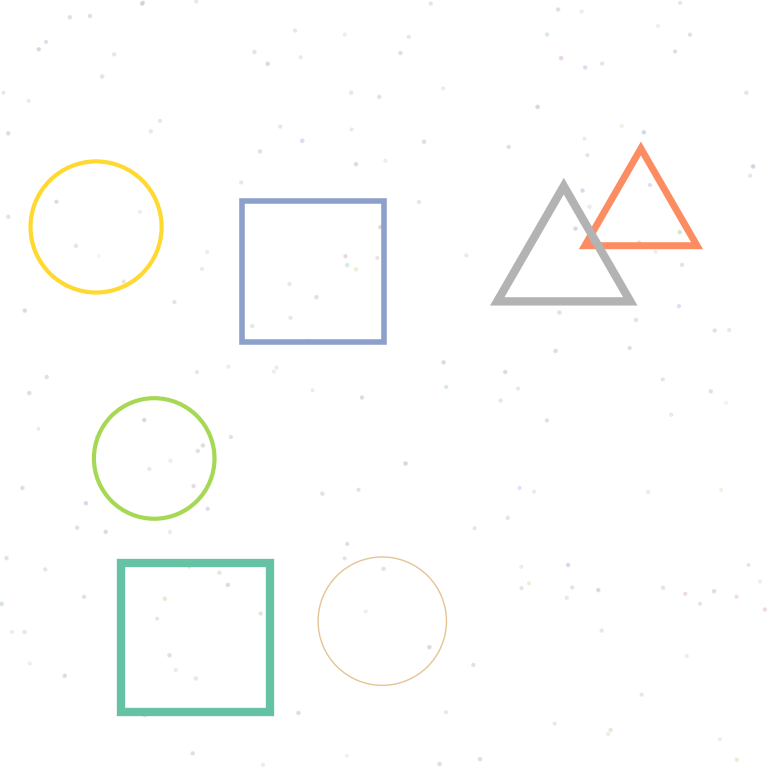[{"shape": "square", "thickness": 3, "radius": 0.48, "center": [0.254, 0.172]}, {"shape": "triangle", "thickness": 2.5, "radius": 0.42, "center": [0.832, 0.723]}, {"shape": "square", "thickness": 2, "radius": 0.46, "center": [0.406, 0.648]}, {"shape": "circle", "thickness": 1.5, "radius": 0.39, "center": [0.2, 0.405]}, {"shape": "circle", "thickness": 1.5, "radius": 0.43, "center": [0.125, 0.705]}, {"shape": "circle", "thickness": 0.5, "radius": 0.42, "center": [0.496, 0.193]}, {"shape": "triangle", "thickness": 3, "radius": 0.5, "center": [0.732, 0.658]}]